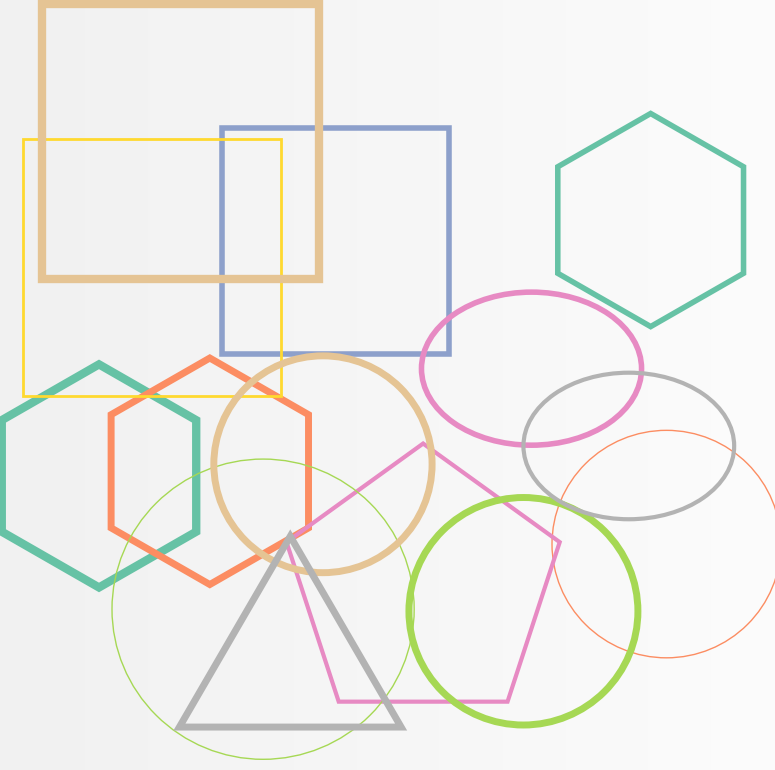[{"shape": "hexagon", "thickness": 2, "radius": 0.69, "center": [0.84, 0.714]}, {"shape": "hexagon", "thickness": 3, "radius": 0.72, "center": [0.128, 0.382]}, {"shape": "hexagon", "thickness": 2.5, "radius": 0.74, "center": [0.271, 0.388]}, {"shape": "circle", "thickness": 0.5, "radius": 0.74, "center": [0.86, 0.293]}, {"shape": "square", "thickness": 2, "radius": 0.73, "center": [0.432, 0.687]}, {"shape": "pentagon", "thickness": 1.5, "radius": 0.93, "center": [0.546, 0.239]}, {"shape": "oval", "thickness": 2, "radius": 0.71, "center": [0.686, 0.521]}, {"shape": "circle", "thickness": 0.5, "radius": 0.97, "center": [0.339, 0.209]}, {"shape": "circle", "thickness": 2.5, "radius": 0.74, "center": [0.675, 0.206]}, {"shape": "square", "thickness": 1, "radius": 0.83, "center": [0.196, 0.652]}, {"shape": "circle", "thickness": 2.5, "radius": 0.7, "center": [0.417, 0.397]}, {"shape": "square", "thickness": 3, "radius": 0.9, "center": [0.233, 0.816]}, {"shape": "triangle", "thickness": 2.5, "radius": 0.83, "center": [0.375, 0.138]}, {"shape": "oval", "thickness": 1.5, "radius": 0.68, "center": [0.811, 0.421]}]